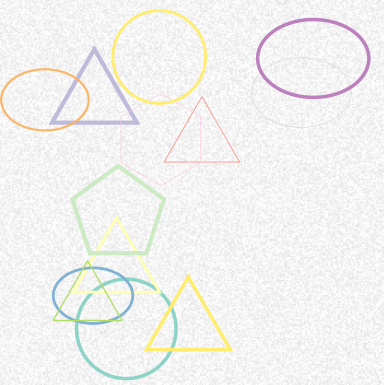[{"shape": "circle", "thickness": 2.5, "radius": 0.65, "center": [0.328, 0.146]}, {"shape": "triangle", "thickness": 2, "radius": 0.65, "center": [0.303, 0.306]}, {"shape": "triangle", "thickness": 3, "radius": 0.64, "center": [0.245, 0.745]}, {"shape": "triangle", "thickness": 0.5, "radius": 0.57, "center": [0.524, 0.636]}, {"shape": "oval", "thickness": 2, "radius": 0.52, "center": [0.242, 0.232]}, {"shape": "oval", "thickness": 1.5, "radius": 0.57, "center": [0.117, 0.741]}, {"shape": "triangle", "thickness": 1, "radius": 0.52, "center": [0.228, 0.219]}, {"shape": "hexagon", "thickness": 0.5, "radius": 0.6, "center": [0.417, 0.637]}, {"shape": "oval", "thickness": 0.5, "radius": 0.65, "center": [0.783, 0.759]}, {"shape": "oval", "thickness": 2.5, "radius": 0.72, "center": [0.814, 0.848]}, {"shape": "pentagon", "thickness": 3, "radius": 0.63, "center": [0.307, 0.444]}, {"shape": "triangle", "thickness": 2.5, "radius": 0.63, "center": [0.489, 0.155]}, {"shape": "circle", "thickness": 2, "radius": 0.6, "center": [0.414, 0.852]}]